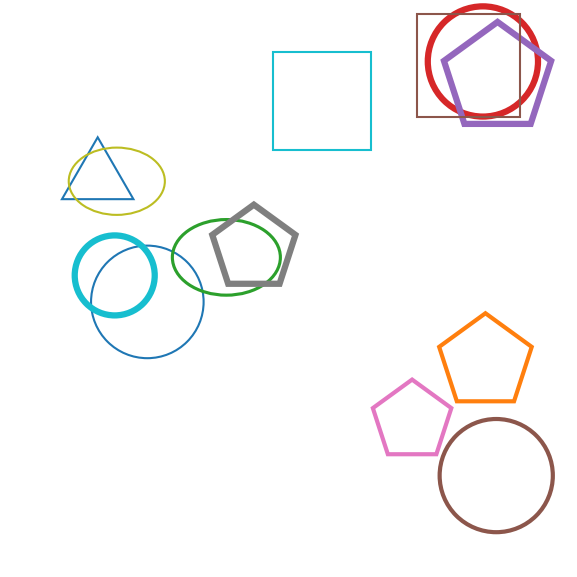[{"shape": "triangle", "thickness": 1, "radius": 0.36, "center": [0.169, 0.69]}, {"shape": "circle", "thickness": 1, "radius": 0.49, "center": [0.255, 0.476]}, {"shape": "pentagon", "thickness": 2, "radius": 0.42, "center": [0.841, 0.372]}, {"shape": "oval", "thickness": 1.5, "radius": 0.47, "center": [0.392, 0.553]}, {"shape": "circle", "thickness": 3, "radius": 0.48, "center": [0.836, 0.893]}, {"shape": "pentagon", "thickness": 3, "radius": 0.49, "center": [0.862, 0.864]}, {"shape": "square", "thickness": 1, "radius": 0.45, "center": [0.812, 0.886]}, {"shape": "circle", "thickness": 2, "radius": 0.49, "center": [0.859, 0.176]}, {"shape": "pentagon", "thickness": 2, "radius": 0.36, "center": [0.714, 0.27]}, {"shape": "pentagon", "thickness": 3, "radius": 0.38, "center": [0.44, 0.569]}, {"shape": "oval", "thickness": 1, "radius": 0.42, "center": [0.202, 0.685]}, {"shape": "circle", "thickness": 3, "radius": 0.35, "center": [0.199, 0.522]}, {"shape": "square", "thickness": 1, "radius": 0.42, "center": [0.557, 0.825]}]